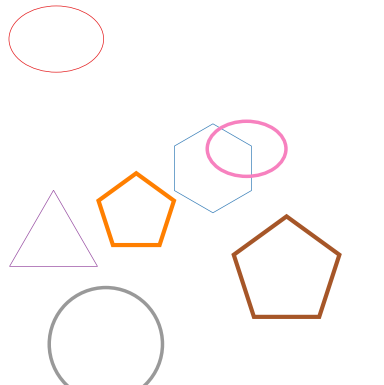[{"shape": "oval", "thickness": 0.5, "radius": 0.61, "center": [0.146, 0.899]}, {"shape": "hexagon", "thickness": 0.5, "radius": 0.58, "center": [0.553, 0.563]}, {"shape": "triangle", "thickness": 0.5, "radius": 0.66, "center": [0.139, 0.374]}, {"shape": "pentagon", "thickness": 3, "radius": 0.52, "center": [0.354, 0.447]}, {"shape": "pentagon", "thickness": 3, "radius": 0.72, "center": [0.744, 0.294]}, {"shape": "oval", "thickness": 2.5, "radius": 0.51, "center": [0.641, 0.613]}, {"shape": "circle", "thickness": 2.5, "radius": 0.74, "center": [0.275, 0.106]}]